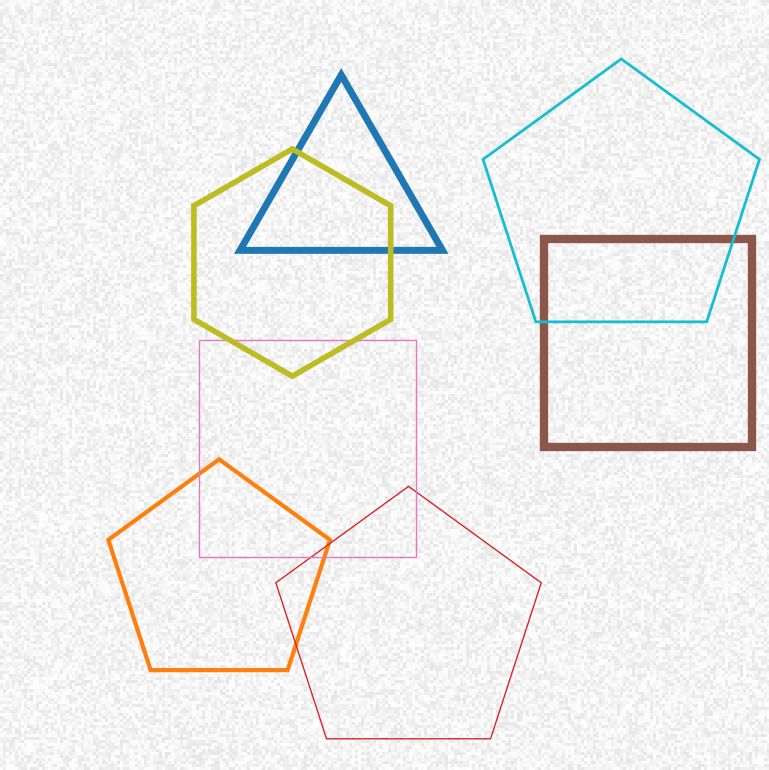[{"shape": "triangle", "thickness": 2.5, "radius": 0.76, "center": [0.443, 0.751]}, {"shape": "pentagon", "thickness": 1.5, "radius": 0.76, "center": [0.285, 0.252]}, {"shape": "pentagon", "thickness": 0.5, "radius": 0.91, "center": [0.531, 0.187]}, {"shape": "square", "thickness": 3, "radius": 0.68, "center": [0.842, 0.555]}, {"shape": "square", "thickness": 0.5, "radius": 0.71, "center": [0.399, 0.418]}, {"shape": "hexagon", "thickness": 2, "radius": 0.74, "center": [0.38, 0.659]}, {"shape": "pentagon", "thickness": 1, "radius": 0.94, "center": [0.807, 0.735]}]